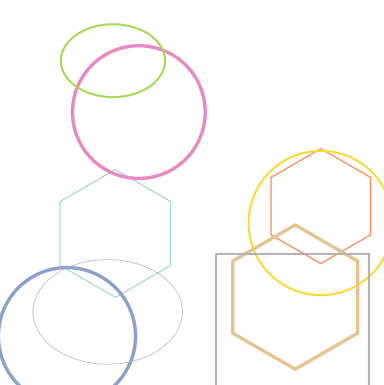[{"shape": "hexagon", "thickness": 0.5, "radius": 0.83, "center": [0.3, 0.394]}, {"shape": "hexagon", "thickness": 1, "radius": 0.75, "center": [0.833, 0.465]}, {"shape": "circle", "thickness": 2.5, "radius": 0.89, "center": [0.174, 0.127]}, {"shape": "circle", "thickness": 2.5, "radius": 0.86, "center": [0.361, 0.709]}, {"shape": "oval", "thickness": 1.5, "radius": 0.68, "center": [0.293, 0.842]}, {"shape": "circle", "thickness": 1.5, "radius": 0.94, "center": [0.833, 0.421]}, {"shape": "hexagon", "thickness": 2.5, "radius": 0.94, "center": [0.767, 0.228]}, {"shape": "oval", "thickness": 0.5, "radius": 0.97, "center": [0.28, 0.19]}, {"shape": "square", "thickness": 1.5, "radius": 1.0, "center": [0.76, 0.141]}]